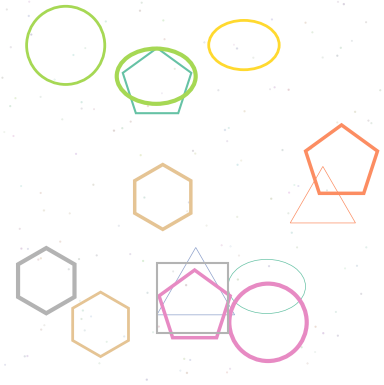[{"shape": "pentagon", "thickness": 1.5, "radius": 0.47, "center": [0.408, 0.782]}, {"shape": "oval", "thickness": 0.5, "radius": 0.5, "center": [0.693, 0.256]}, {"shape": "pentagon", "thickness": 2.5, "radius": 0.49, "center": [0.887, 0.577]}, {"shape": "triangle", "thickness": 0.5, "radius": 0.49, "center": [0.839, 0.47]}, {"shape": "triangle", "thickness": 0.5, "radius": 0.58, "center": [0.508, 0.241]}, {"shape": "pentagon", "thickness": 2.5, "radius": 0.49, "center": [0.505, 0.201]}, {"shape": "circle", "thickness": 3, "radius": 0.5, "center": [0.696, 0.163]}, {"shape": "oval", "thickness": 3, "radius": 0.51, "center": [0.406, 0.802]}, {"shape": "circle", "thickness": 2, "radius": 0.51, "center": [0.171, 0.882]}, {"shape": "oval", "thickness": 2, "radius": 0.46, "center": [0.634, 0.883]}, {"shape": "hexagon", "thickness": 2, "radius": 0.42, "center": [0.261, 0.158]}, {"shape": "hexagon", "thickness": 2.5, "radius": 0.42, "center": [0.423, 0.488]}, {"shape": "square", "thickness": 1.5, "radius": 0.46, "center": [0.5, 0.226]}, {"shape": "hexagon", "thickness": 3, "radius": 0.42, "center": [0.12, 0.271]}]